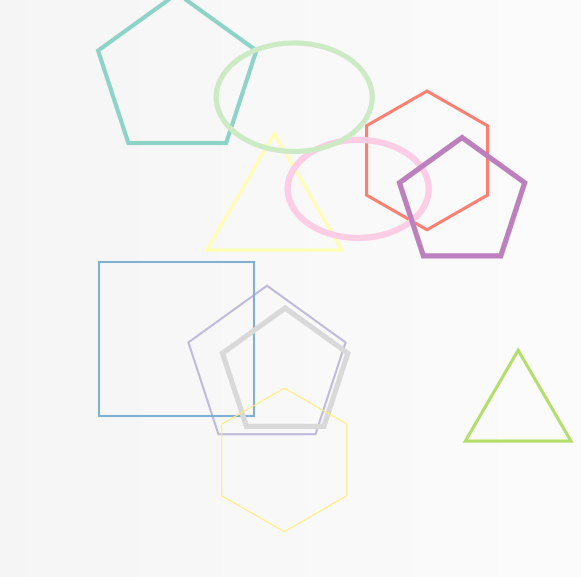[{"shape": "pentagon", "thickness": 2, "radius": 0.72, "center": [0.305, 0.867]}, {"shape": "triangle", "thickness": 1.5, "radius": 0.67, "center": [0.472, 0.633]}, {"shape": "pentagon", "thickness": 1, "radius": 0.71, "center": [0.459, 0.362]}, {"shape": "hexagon", "thickness": 1.5, "radius": 0.6, "center": [0.735, 0.721]}, {"shape": "square", "thickness": 1, "radius": 0.67, "center": [0.303, 0.412]}, {"shape": "triangle", "thickness": 1.5, "radius": 0.52, "center": [0.891, 0.288]}, {"shape": "oval", "thickness": 3, "radius": 0.61, "center": [0.616, 0.672]}, {"shape": "pentagon", "thickness": 2.5, "radius": 0.57, "center": [0.491, 0.352]}, {"shape": "pentagon", "thickness": 2.5, "radius": 0.57, "center": [0.795, 0.648]}, {"shape": "oval", "thickness": 2.5, "radius": 0.67, "center": [0.506, 0.831]}, {"shape": "hexagon", "thickness": 0.5, "radius": 0.62, "center": [0.489, 0.203]}]